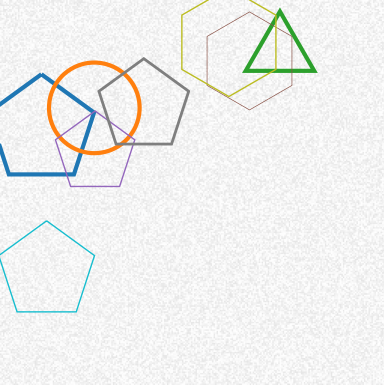[{"shape": "pentagon", "thickness": 3, "radius": 0.72, "center": [0.108, 0.663]}, {"shape": "circle", "thickness": 3, "radius": 0.59, "center": [0.245, 0.72]}, {"shape": "triangle", "thickness": 3, "radius": 0.51, "center": [0.727, 0.867]}, {"shape": "pentagon", "thickness": 1, "radius": 0.54, "center": [0.247, 0.603]}, {"shape": "hexagon", "thickness": 0.5, "radius": 0.64, "center": [0.648, 0.842]}, {"shape": "pentagon", "thickness": 2, "radius": 0.61, "center": [0.374, 0.725]}, {"shape": "hexagon", "thickness": 1, "radius": 0.71, "center": [0.595, 0.89]}, {"shape": "pentagon", "thickness": 1, "radius": 0.65, "center": [0.121, 0.296]}]